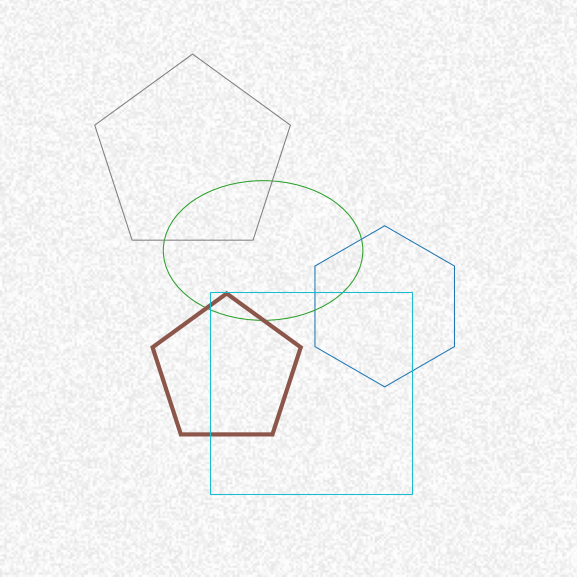[{"shape": "hexagon", "thickness": 0.5, "radius": 0.7, "center": [0.666, 0.469]}, {"shape": "oval", "thickness": 0.5, "radius": 0.86, "center": [0.456, 0.565]}, {"shape": "pentagon", "thickness": 2, "radius": 0.67, "center": [0.392, 0.356]}, {"shape": "pentagon", "thickness": 0.5, "radius": 0.89, "center": [0.333, 0.727]}, {"shape": "square", "thickness": 0.5, "radius": 0.87, "center": [0.539, 0.319]}]